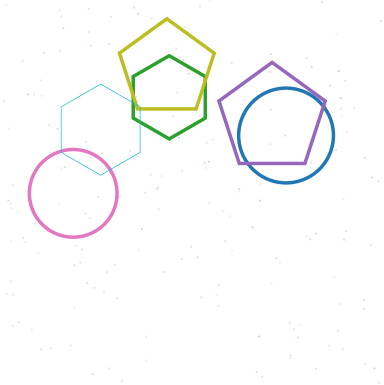[{"shape": "circle", "thickness": 2.5, "radius": 0.62, "center": [0.743, 0.648]}, {"shape": "hexagon", "thickness": 2.5, "radius": 0.54, "center": [0.44, 0.747]}, {"shape": "pentagon", "thickness": 2.5, "radius": 0.73, "center": [0.707, 0.693]}, {"shape": "circle", "thickness": 2.5, "radius": 0.57, "center": [0.19, 0.498]}, {"shape": "pentagon", "thickness": 2.5, "radius": 0.65, "center": [0.433, 0.822]}, {"shape": "hexagon", "thickness": 0.5, "radius": 0.59, "center": [0.261, 0.663]}]